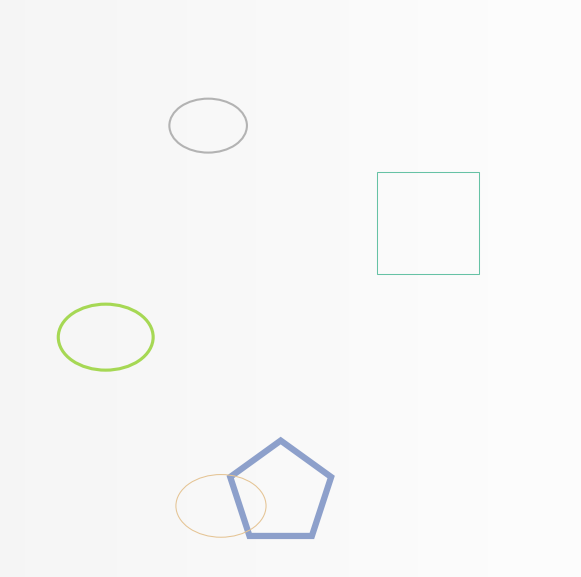[{"shape": "square", "thickness": 0.5, "radius": 0.44, "center": [0.736, 0.613]}, {"shape": "pentagon", "thickness": 3, "radius": 0.46, "center": [0.483, 0.145]}, {"shape": "oval", "thickness": 1.5, "radius": 0.41, "center": [0.182, 0.415]}, {"shape": "oval", "thickness": 0.5, "radius": 0.39, "center": [0.38, 0.123]}, {"shape": "oval", "thickness": 1, "radius": 0.33, "center": [0.358, 0.782]}]